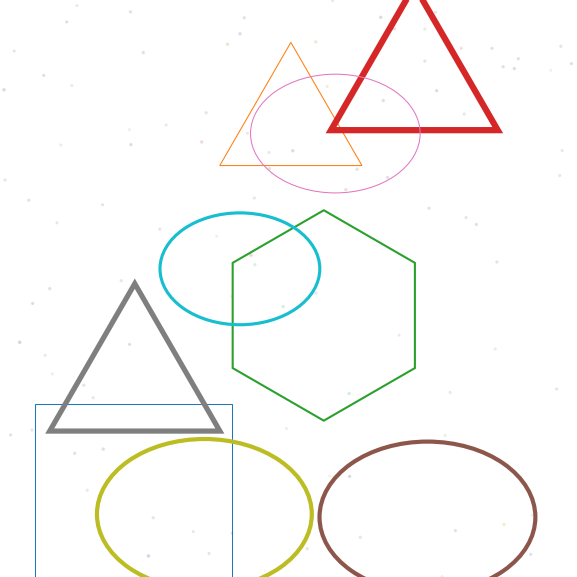[{"shape": "square", "thickness": 0.5, "radius": 0.85, "center": [0.231, 0.13]}, {"shape": "triangle", "thickness": 0.5, "radius": 0.71, "center": [0.504, 0.784]}, {"shape": "hexagon", "thickness": 1, "radius": 0.91, "center": [0.561, 0.453]}, {"shape": "triangle", "thickness": 3, "radius": 0.83, "center": [0.718, 0.857]}, {"shape": "oval", "thickness": 2, "radius": 0.93, "center": [0.74, 0.104]}, {"shape": "oval", "thickness": 0.5, "radius": 0.73, "center": [0.581, 0.768]}, {"shape": "triangle", "thickness": 2.5, "radius": 0.85, "center": [0.233, 0.338]}, {"shape": "oval", "thickness": 2, "radius": 0.93, "center": [0.354, 0.109]}, {"shape": "oval", "thickness": 1.5, "radius": 0.69, "center": [0.415, 0.534]}]